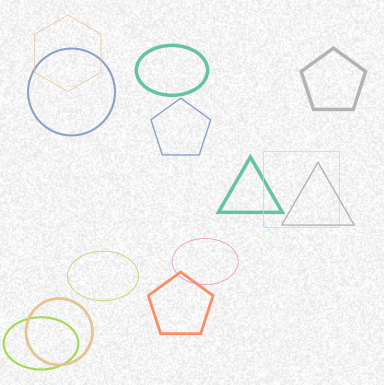[{"shape": "oval", "thickness": 2.5, "radius": 0.46, "center": [0.447, 0.817]}, {"shape": "triangle", "thickness": 2.5, "radius": 0.48, "center": [0.65, 0.496]}, {"shape": "pentagon", "thickness": 2, "radius": 0.44, "center": [0.469, 0.205]}, {"shape": "circle", "thickness": 1.5, "radius": 0.56, "center": [0.186, 0.761]}, {"shape": "pentagon", "thickness": 1, "radius": 0.41, "center": [0.47, 0.664]}, {"shape": "oval", "thickness": 0.5, "radius": 0.43, "center": [0.533, 0.321]}, {"shape": "oval", "thickness": 0.5, "radius": 0.46, "center": [0.268, 0.283]}, {"shape": "oval", "thickness": 1.5, "radius": 0.48, "center": [0.106, 0.108]}, {"shape": "square", "thickness": 0.5, "radius": 0.5, "center": [0.782, 0.509]}, {"shape": "circle", "thickness": 2, "radius": 0.43, "center": [0.154, 0.138]}, {"shape": "hexagon", "thickness": 0.5, "radius": 0.5, "center": [0.176, 0.862]}, {"shape": "pentagon", "thickness": 2.5, "radius": 0.44, "center": [0.866, 0.787]}, {"shape": "triangle", "thickness": 1, "radius": 0.54, "center": [0.826, 0.47]}]